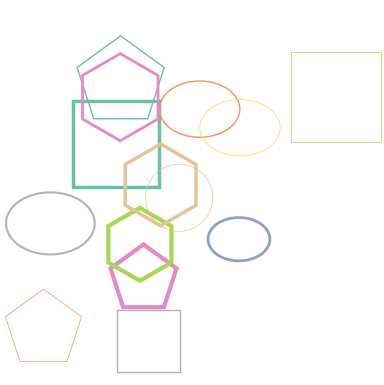[{"shape": "pentagon", "thickness": 1, "radius": 0.6, "center": [0.313, 0.788]}, {"shape": "square", "thickness": 2.5, "radius": 0.56, "center": [0.301, 0.625]}, {"shape": "pentagon", "thickness": 0.5, "radius": 0.52, "center": [0.113, 0.145]}, {"shape": "oval", "thickness": 1, "radius": 0.52, "center": [0.519, 0.717]}, {"shape": "oval", "thickness": 2, "radius": 0.4, "center": [0.621, 0.379]}, {"shape": "hexagon", "thickness": 2, "radius": 0.57, "center": [0.312, 0.747]}, {"shape": "pentagon", "thickness": 3, "radius": 0.45, "center": [0.373, 0.275]}, {"shape": "square", "thickness": 0.5, "radius": 0.58, "center": [0.872, 0.748]}, {"shape": "hexagon", "thickness": 3, "radius": 0.47, "center": [0.363, 0.365]}, {"shape": "oval", "thickness": 0.5, "radius": 0.52, "center": [0.623, 0.668]}, {"shape": "circle", "thickness": 0.5, "radius": 0.44, "center": [0.465, 0.486]}, {"shape": "hexagon", "thickness": 2.5, "radius": 0.53, "center": [0.417, 0.52]}, {"shape": "oval", "thickness": 1.5, "radius": 0.58, "center": [0.131, 0.42]}, {"shape": "square", "thickness": 1, "radius": 0.4, "center": [0.386, 0.114]}]